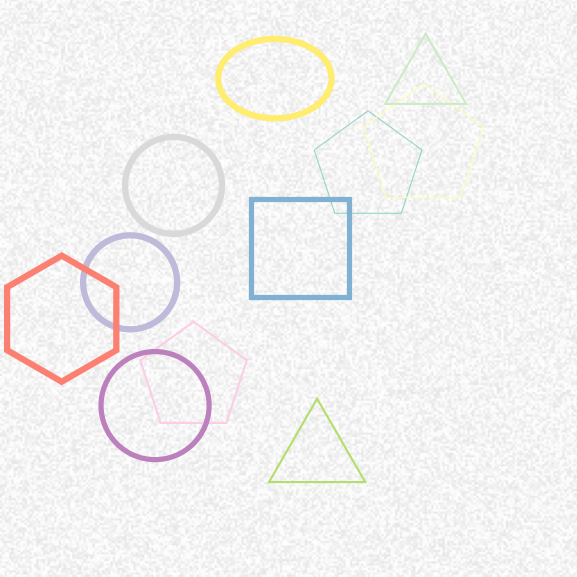[{"shape": "pentagon", "thickness": 0.5, "radius": 0.49, "center": [0.637, 0.709]}, {"shape": "pentagon", "thickness": 0.5, "radius": 0.55, "center": [0.733, 0.745]}, {"shape": "circle", "thickness": 3, "radius": 0.41, "center": [0.225, 0.51]}, {"shape": "hexagon", "thickness": 3, "radius": 0.55, "center": [0.107, 0.447]}, {"shape": "square", "thickness": 2.5, "radius": 0.42, "center": [0.519, 0.569]}, {"shape": "triangle", "thickness": 1, "radius": 0.48, "center": [0.549, 0.213]}, {"shape": "pentagon", "thickness": 1, "radius": 0.48, "center": [0.335, 0.345]}, {"shape": "circle", "thickness": 3, "radius": 0.42, "center": [0.301, 0.678]}, {"shape": "circle", "thickness": 2.5, "radius": 0.47, "center": [0.269, 0.297]}, {"shape": "triangle", "thickness": 1, "radius": 0.4, "center": [0.737, 0.86]}, {"shape": "oval", "thickness": 3, "radius": 0.49, "center": [0.476, 0.863]}]